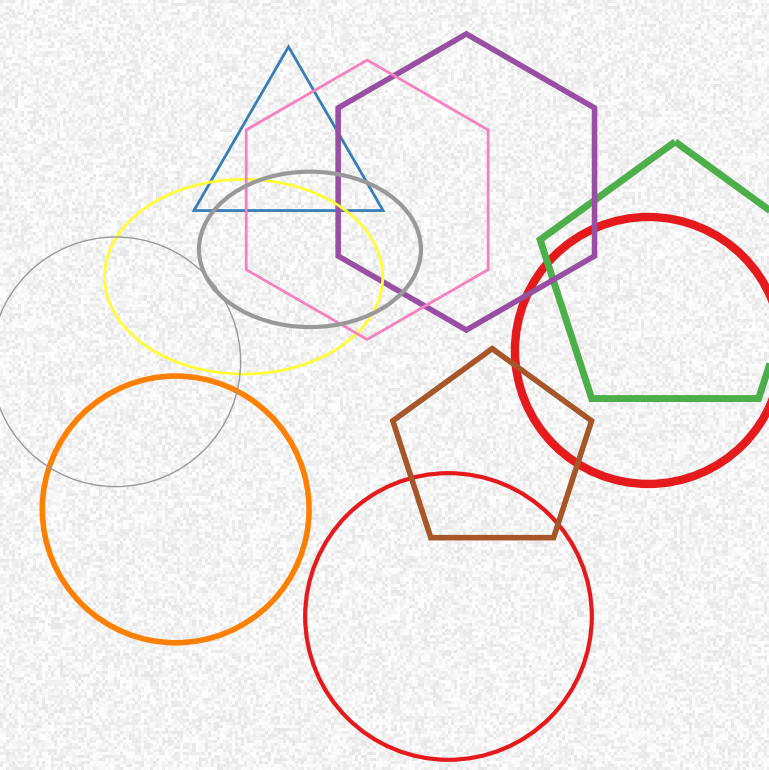[{"shape": "circle", "thickness": 1.5, "radius": 0.93, "center": [0.582, 0.199]}, {"shape": "circle", "thickness": 3, "radius": 0.87, "center": [0.842, 0.545]}, {"shape": "triangle", "thickness": 1, "radius": 0.71, "center": [0.375, 0.797]}, {"shape": "pentagon", "thickness": 2.5, "radius": 0.92, "center": [0.877, 0.632]}, {"shape": "hexagon", "thickness": 2, "radius": 0.96, "center": [0.606, 0.764]}, {"shape": "circle", "thickness": 2, "radius": 0.87, "center": [0.228, 0.338]}, {"shape": "oval", "thickness": 1, "radius": 0.9, "center": [0.316, 0.641]}, {"shape": "pentagon", "thickness": 2, "radius": 0.68, "center": [0.639, 0.412]}, {"shape": "hexagon", "thickness": 1, "radius": 0.91, "center": [0.477, 0.741]}, {"shape": "oval", "thickness": 1.5, "radius": 0.72, "center": [0.403, 0.676]}, {"shape": "circle", "thickness": 0.5, "radius": 0.81, "center": [0.15, 0.53]}]